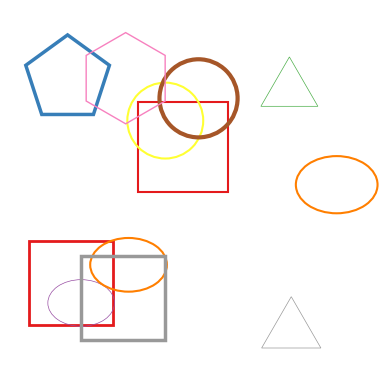[{"shape": "square", "thickness": 1.5, "radius": 0.59, "center": [0.476, 0.618]}, {"shape": "square", "thickness": 2, "radius": 0.54, "center": [0.184, 0.264]}, {"shape": "pentagon", "thickness": 2.5, "radius": 0.57, "center": [0.176, 0.795]}, {"shape": "triangle", "thickness": 0.5, "radius": 0.43, "center": [0.752, 0.767]}, {"shape": "oval", "thickness": 0.5, "radius": 0.43, "center": [0.211, 0.213]}, {"shape": "oval", "thickness": 1.5, "radius": 0.53, "center": [0.875, 0.52]}, {"shape": "oval", "thickness": 1.5, "radius": 0.5, "center": [0.334, 0.312]}, {"shape": "circle", "thickness": 1.5, "radius": 0.49, "center": [0.429, 0.687]}, {"shape": "circle", "thickness": 3, "radius": 0.51, "center": [0.516, 0.745]}, {"shape": "hexagon", "thickness": 1, "radius": 0.59, "center": [0.326, 0.797]}, {"shape": "square", "thickness": 2.5, "radius": 0.55, "center": [0.319, 0.226]}, {"shape": "triangle", "thickness": 0.5, "radius": 0.44, "center": [0.757, 0.141]}]